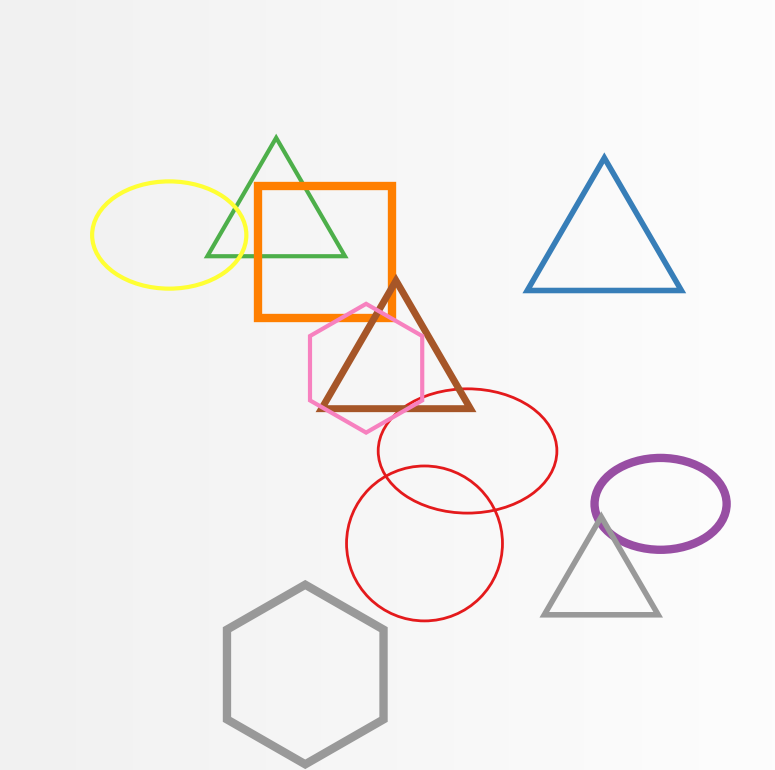[{"shape": "circle", "thickness": 1, "radius": 0.5, "center": [0.548, 0.294]}, {"shape": "oval", "thickness": 1, "radius": 0.58, "center": [0.603, 0.414]}, {"shape": "triangle", "thickness": 2, "radius": 0.57, "center": [0.78, 0.68]}, {"shape": "triangle", "thickness": 1.5, "radius": 0.51, "center": [0.356, 0.718]}, {"shape": "oval", "thickness": 3, "radius": 0.43, "center": [0.852, 0.346]}, {"shape": "square", "thickness": 3, "radius": 0.43, "center": [0.419, 0.673]}, {"shape": "oval", "thickness": 1.5, "radius": 0.5, "center": [0.218, 0.695]}, {"shape": "triangle", "thickness": 2.5, "radius": 0.55, "center": [0.511, 0.525]}, {"shape": "hexagon", "thickness": 1.5, "radius": 0.42, "center": [0.472, 0.522]}, {"shape": "triangle", "thickness": 2, "radius": 0.42, "center": [0.776, 0.244]}, {"shape": "hexagon", "thickness": 3, "radius": 0.58, "center": [0.394, 0.124]}]